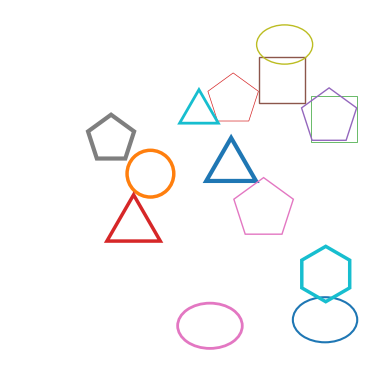[{"shape": "triangle", "thickness": 3, "radius": 0.37, "center": [0.6, 0.567]}, {"shape": "oval", "thickness": 1.5, "radius": 0.42, "center": [0.844, 0.169]}, {"shape": "circle", "thickness": 2.5, "radius": 0.3, "center": [0.391, 0.549]}, {"shape": "square", "thickness": 0.5, "radius": 0.3, "center": [0.868, 0.69]}, {"shape": "triangle", "thickness": 2.5, "radius": 0.4, "center": [0.347, 0.414]}, {"shape": "pentagon", "thickness": 0.5, "radius": 0.35, "center": [0.606, 0.742]}, {"shape": "pentagon", "thickness": 1, "radius": 0.38, "center": [0.855, 0.696]}, {"shape": "square", "thickness": 1, "radius": 0.29, "center": [0.732, 0.792]}, {"shape": "oval", "thickness": 2, "radius": 0.42, "center": [0.545, 0.154]}, {"shape": "pentagon", "thickness": 1, "radius": 0.41, "center": [0.685, 0.457]}, {"shape": "pentagon", "thickness": 3, "radius": 0.31, "center": [0.289, 0.639]}, {"shape": "oval", "thickness": 1, "radius": 0.36, "center": [0.739, 0.884]}, {"shape": "hexagon", "thickness": 2.5, "radius": 0.36, "center": [0.846, 0.288]}, {"shape": "triangle", "thickness": 2, "radius": 0.29, "center": [0.517, 0.709]}]